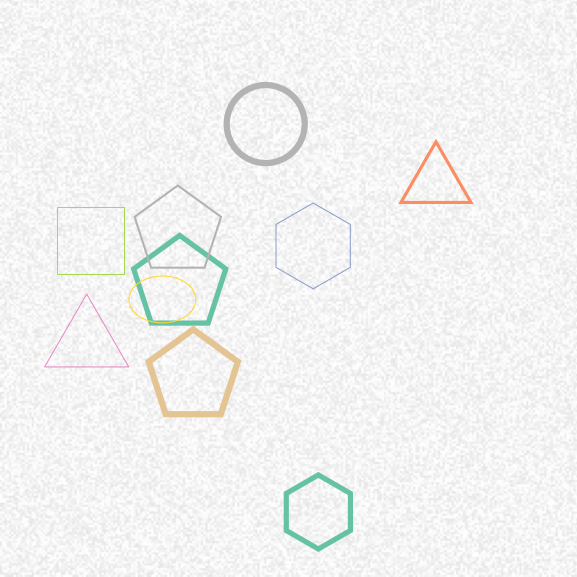[{"shape": "hexagon", "thickness": 2.5, "radius": 0.32, "center": [0.551, 0.113]}, {"shape": "pentagon", "thickness": 2.5, "radius": 0.42, "center": [0.311, 0.508]}, {"shape": "triangle", "thickness": 1.5, "radius": 0.35, "center": [0.755, 0.684]}, {"shape": "hexagon", "thickness": 0.5, "radius": 0.37, "center": [0.542, 0.573]}, {"shape": "triangle", "thickness": 0.5, "radius": 0.42, "center": [0.15, 0.406]}, {"shape": "square", "thickness": 0.5, "radius": 0.29, "center": [0.156, 0.582]}, {"shape": "oval", "thickness": 0.5, "radius": 0.29, "center": [0.281, 0.481]}, {"shape": "pentagon", "thickness": 3, "radius": 0.41, "center": [0.335, 0.348]}, {"shape": "circle", "thickness": 3, "radius": 0.34, "center": [0.46, 0.784]}, {"shape": "pentagon", "thickness": 1, "radius": 0.39, "center": [0.308, 0.599]}]